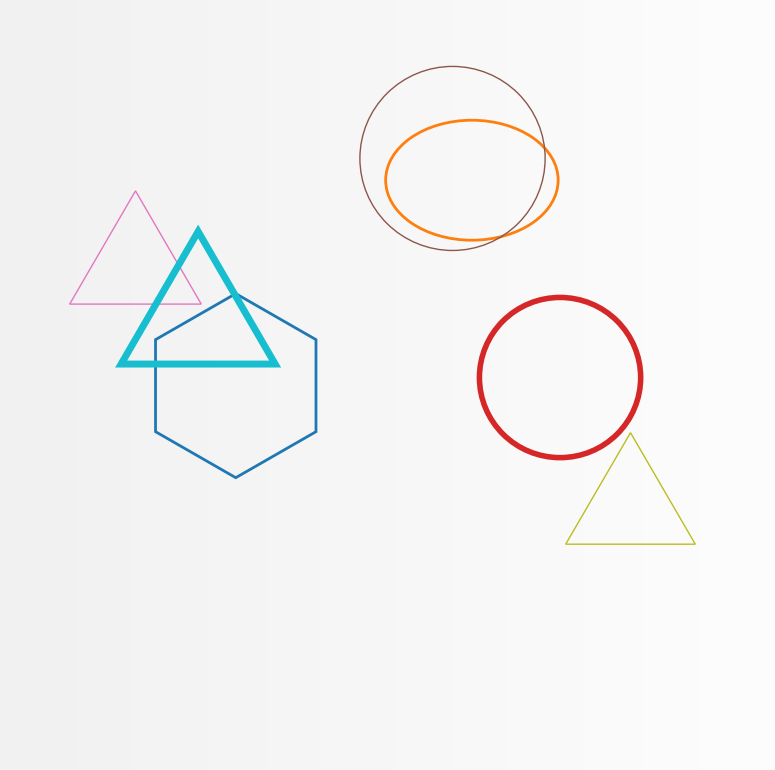[{"shape": "hexagon", "thickness": 1, "radius": 0.6, "center": [0.304, 0.499]}, {"shape": "oval", "thickness": 1, "radius": 0.56, "center": [0.609, 0.766]}, {"shape": "circle", "thickness": 2, "radius": 0.52, "center": [0.723, 0.51]}, {"shape": "circle", "thickness": 0.5, "radius": 0.6, "center": [0.584, 0.794]}, {"shape": "triangle", "thickness": 0.5, "radius": 0.49, "center": [0.175, 0.654]}, {"shape": "triangle", "thickness": 0.5, "radius": 0.48, "center": [0.814, 0.342]}, {"shape": "triangle", "thickness": 2.5, "radius": 0.57, "center": [0.256, 0.585]}]